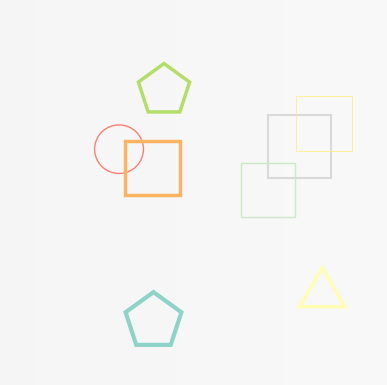[{"shape": "pentagon", "thickness": 3, "radius": 0.38, "center": [0.396, 0.166]}, {"shape": "triangle", "thickness": 2.5, "radius": 0.34, "center": [0.832, 0.237]}, {"shape": "circle", "thickness": 1, "radius": 0.32, "center": [0.307, 0.612]}, {"shape": "square", "thickness": 2.5, "radius": 0.35, "center": [0.393, 0.563]}, {"shape": "pentagon", "thickness": 2.5, "radius": 0.35, "center": [0.423, 0.765]}, {"shape": "square", "thickness": 1.5, "radius": 0.41, "center": [0.772, 0.62]}, {"shape": "square", "thickness": 1, "radius": 0.35, "center": [0.693, 0.506]}, {"shape": "square", "thickness": 0.5, "radius": 0.36, "center": [0.836, 0.68]}]